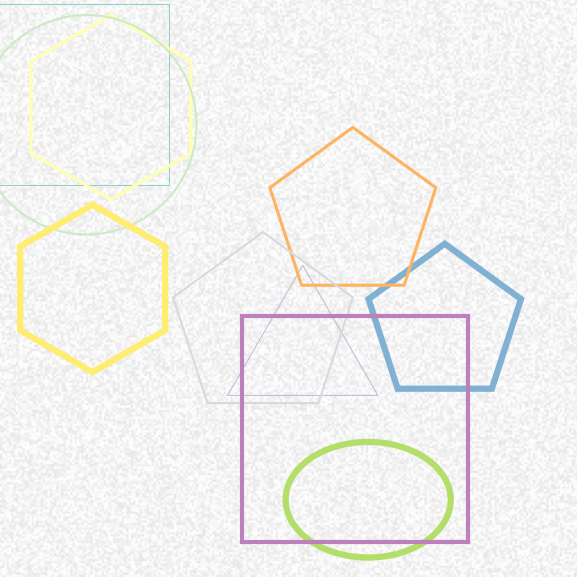[{"shape": "square", "thickness": 0.5, "radius": 0.78, "center": [0.136, 0.835]}, {"shape": "hexagon", "thickness": 1.5, "radius": 0.8, "center": [0.192, 0.813]}, {"shape": "triangle", "thickness": 0.5, "radius": 0.75, "center": [0.524, 0.39]}, {"shape": "pentagon", "thickness": 3, "radius": 0.69, "center": [0.77, 0.438]}, {"shape": "pentagon", "thickness": 1.5, "radius": 0.76, "center": [0.611, 0.627]}, {"shape": "oval", "thickness": 3, "radius": 0.71, "center": [0.638, 0.134]}, {"shape": "pentagon", "thickness": 1, "radius": 0.82, "center": [0.455, 0.434]}, {"shape": "square", "thickness": 2, "radius": 0.98, "center": [0.615, 0.256]}, {"shape": "circle", "thickness": 1, "radius": 0.95, "center": [0.15, 0.783]}, {"shape": "hexagon", "thickness": 3, "radius": 0.72, "center": [0.16, 0.5]}]